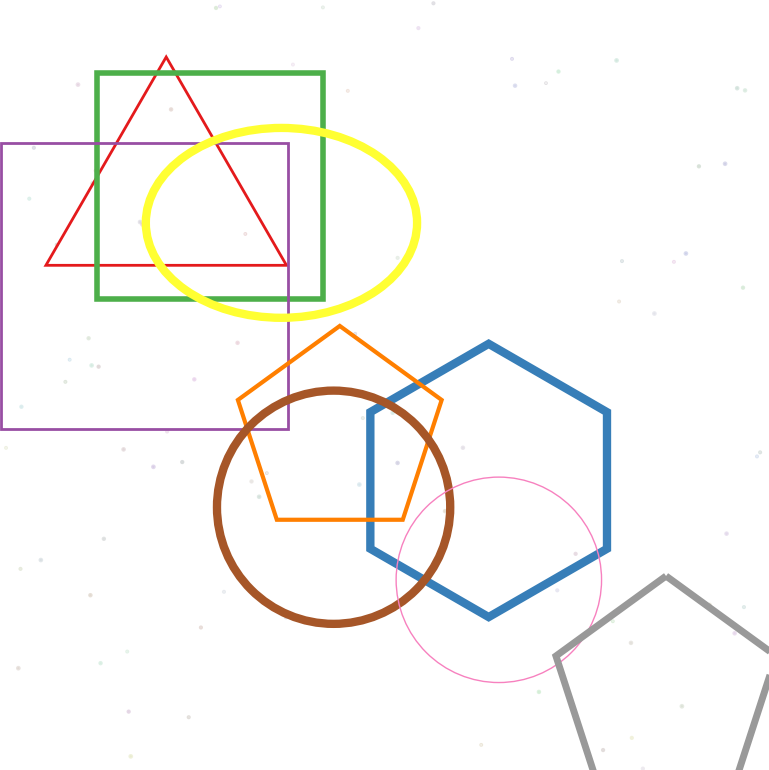[{"shape": "triangle", "thickness": 1, "radius": 0.9, "center": [0.216, 0.746]}, {"shape": "hexagon", "thickness": 3, "radius": 0.89, "center": [0.635, 0.376]}, {"shape": "square", "thickness": 2, "radius": 0.73, "center": [0.272, 0.758]}, {"shape": "square", "thickness": 1, "radius": 0.93, "center": [0.188, 0.629]}, {"shape": "pentagon", "thickness": 1.5, "radius": 0.7, "center": [0.441, 0.438]}, {"shape": "oval", "thickness": 3, "radius": 0.88, "center": [0.366, 0.711]}, {"shape": "circle", "thickness": 3, "radius": 0.76, "center": [0.433, 0.341]}, {"shape": "circle", "thickness": 0.5, "radius": 0.67, "center": [0.648, 0.247]}, {"shape": "pentagon", "thickness": 2.5, "radius": 0.75, "center": [0.865, 0.102]}]